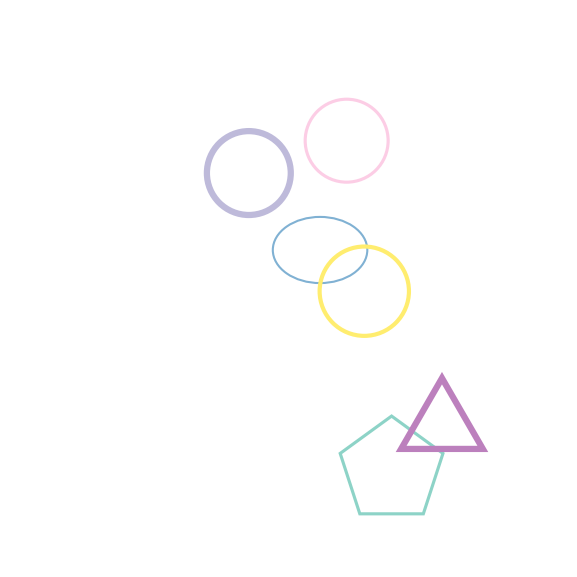[{"shape": "pentagon", "thickness": 1.5, "radius": 0.47, "center": [0.678, 0.185]}, {"shape": "circle", "thickness": 3, "radius": 0.36, "center": [0.431, 0.699]}, {"shape": "oval", "thickness": 1, "radius": 0.41, "center": [0.554, 0.566]}, {"shape": "circle", "thickness": 1.5, "radius": 0.36, "center": [0.6, 0.756]}, {"shape": "triangle", "thickness": 3, "radius": 0.41, "center": [0.765, 0.263]}, {"shape": "circle", "thickness": 2, "radius": 0.39, "center": [0.631, 0.495]}]